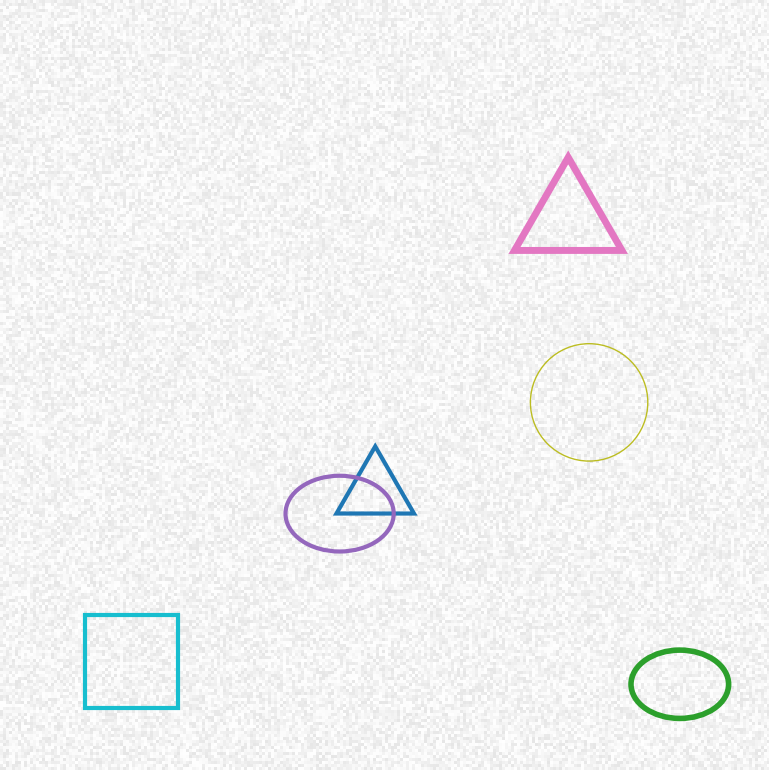[{"shape": "triangle", "thickness": 1.5, "radius": 0.29, "center": [0.487, 0.362]}, {"shape": "oval", "thickness": 2, "radius": 0.32, "center": [0.883, 0.111]}, {"shape": "oval", "thickness": 1.5, "radius": 0.35, "center": [0.441, 0.333]}, {"shape": "triangle", "thickness": 2.5, "radius": 0.4, "center": [0.738, 0.715]}, {"shape": "circle", "thickness": 0.5, "radius": 0.38, "center": [0.765, 0.477]}, {"shape": "square", "thickness": 1.5, "radius": 0.3, "center": [0.171, 0.141]}]